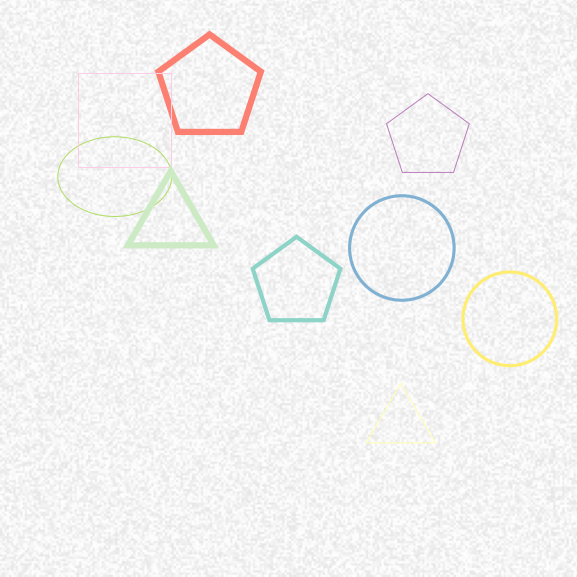[{"shape": "pentagon", "thickness": 2, "radius": 0.4, "center": [0.513, 0.509]}, {"shape": "triangle", "thickness": 0.5, "radius": 0.34, "center": [0.694, 0.267]}, {"shape": "pentagon", "thickness": 3, "radius": 0.47, "center": [0.363, 0.846]}, {"shape": "circle", "thickness": 1.5, "radius": 0.45, "center": [0.696, 0.57]}, {"shape": "oval", "thickness": 0.5, "radius": 0.49, "center": [0.199, 0.693]}, {"shape": "square", "thickness": 0.5, "radius": 0.4, "center": [0.216, 0.791]}, {"shape": "pentagon", "thickness": 0.5, "radius": 0.38, "center": [0.741, 0.762]}, {"shape": "triangle", "thickness": 3, "radius": 0.43, "center": [0.296, 0.617]}, {"shape": "circle", "thickness": 1.5, "radius": 0.41, "center": [0.883, 0.447]}]